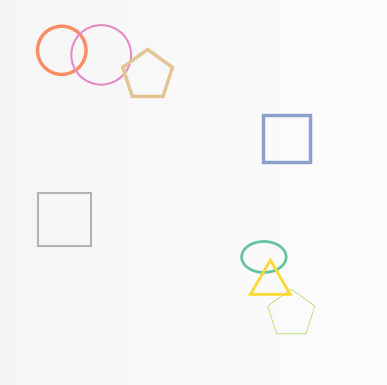[{"shape": "oval", "thickness": 2, "radius": 0.29, "center": [0.681, 0.333]}, {"shape": "circle", "thickness": 2.5, "radius": 0.31, "center": [0.159, 0.869]}, {"shape": "square", "thickness": 2.5, "radius": 0.3, "center": [0.74, 0.641]}, {"shape": "circle", "thickness": 1.5, "radius": 0.39, "center": [0.261, 0.858]}, {"shape": "pentagon", "thickness": 0.5, "radius": 0.32, "center": [0.752, 0.185]}, {"shape": "triangle", "thickness": 2, "radius": 0.3, "center": [0.698, 0.265]}, {"shape": "pentagon", "thickness": 2.5, "radius": 0.34, "center": [0.381, 0.804]}, {"shape": "square", "thickness": 1.5, "radius": 0.34, "center": [0.166, 0.43]}]